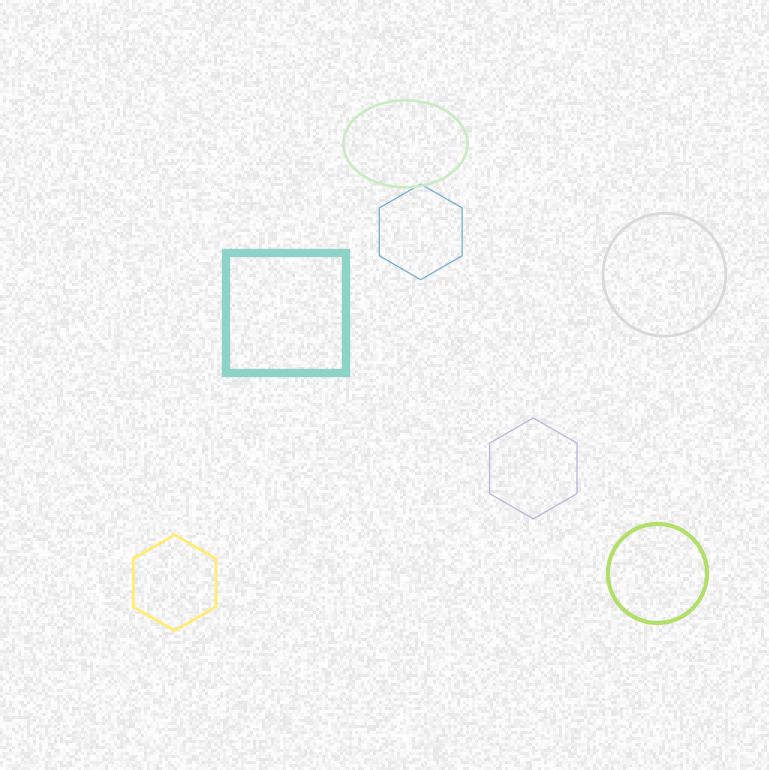[{"shape": "square", "thickness": 3, "radius": 0.39, "center": [0.372, 0.593]}, {"shape": "hexagon", "thickness": 0.5, "radius": 0.33, "center": [0.693, 0.392]}, {"shape": "hexagon", "thickness": 0.5, "radius": 0.31, "center": [0.546, 0.699]}, {"shape": "circle", "thickness": 1.5, "radius": 0.32, "center": [0.854, 0.255]}, {"shape": "circle", "thickness": 1, "radius": 0.4, "center": [0.863, 0.643]}, {"shape": "oval", "thickness": 1, "radius": 0.4, "center": [0.526, 0.813]}, {"shape": "hexagon", "thickness": 1, "radius": 0.31, "center": [0.227, 0.243]}]